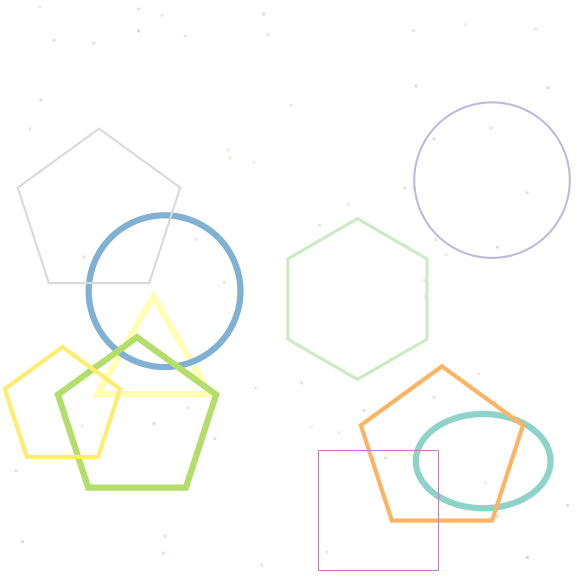[{"shape": "oval", "thickness": 3, "radius": 0.58, "center": [0.837, 0.201]}, {"shape": "triangle", "thickness": 3, "radius": 0.56, "center": [0.266, 0.373]}, {"shape": "circle", "thickness": 1, "radius": 0.67, "center": [0.852, 0.687]}, {"shape": "circle", "thickness": 3, "radius": 0.66, "center": [0.285, 0.495]}, {"shape": "pentagon", "thickness": 2, "radius": 0.74, "center": [0.765, 0.217]}, {"shape": "pentagon", "thickness": 3, "radius": 0.72, "center": [0.237, 0.271]}, {"shape": "pentagon", "thickness": 1, "radius": 0.74, "center": [0.171, 0.629]}, {"shape": "square", "thickness": 0.5, "radius": 0.52, "center": [0.654, 0.116]}, {"shape": "hexagon", "thickness": 1.5, "radius": 0.7, "center": [0.619, 0.481]}, {"shape": "pentagon", "thickness": 2, "radius": 0.53, "center": [0.108, 0.293]}]